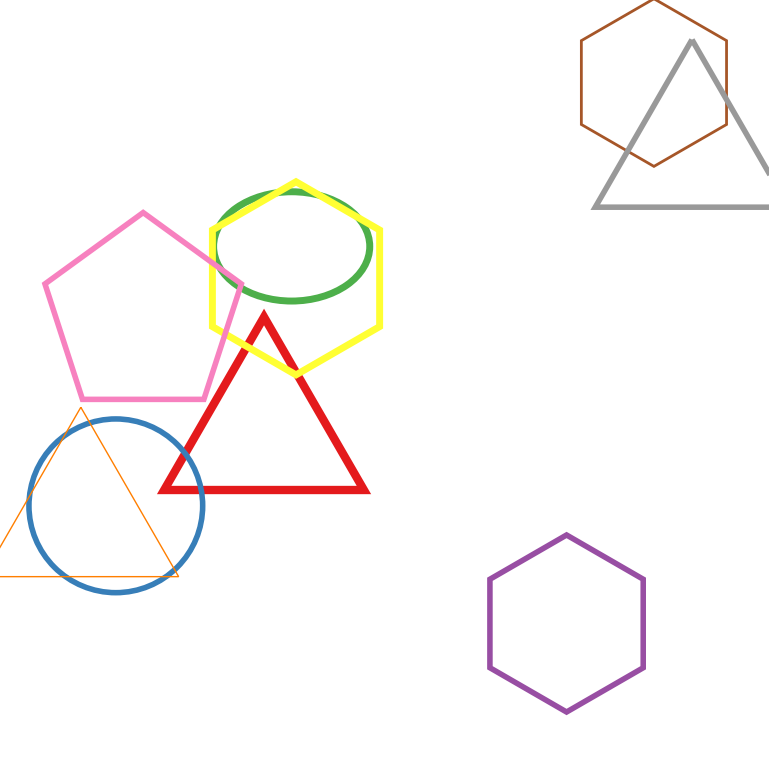[{"shape": "triangle", "thickness": 3, "radius": 0.75, "center": [0.343, 0.439]}, {"shape": "circle", "thickness": 2, "radius": 0.56, "center": [0.15, 0.343]}, {"shape": "oval", "thickness": 2.5, "radius": 0.51, "center": [0.379, 0.68]}, {"shape": "hexagon", "thickness": 2, "radius": 0.57, "center": [0.736, 0.19]}, {"shape": "triangle", "thickness": 0.5, "radius": 0.73, "center": [0.105, 0.324]}, {"shape": "hexagon", "thickness": 2.5, "radius": 0.63, "center": [0.384, 0.639]}, {"shape": "hexagon", "thickness": 1, "radius": 0.54, "center": [0.849, 0.893]}, {"shape": "pentagon", "thickness": 2, "radius": 0.67, "center": [0.186, 0.59]}, {"shape": "triangle", "thickness": 2, "radius": 0.73, "center": [0.899, 0.803]}]